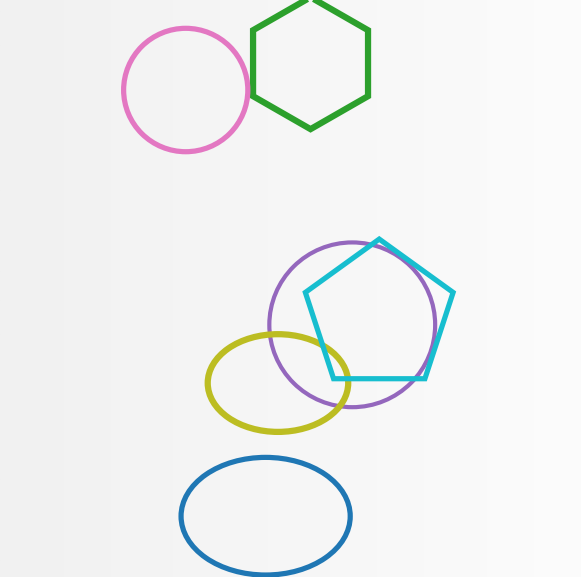[{"shape": "oval", "thickness": 2.5, "radius": 0.73, "center": [0.457, 0.105]}, {"shape": "hexagon", "thickness": 3, "radius": 0.57, "center": [0.534, 0.89]}, {"shape": "circle", "thickness": 2, "radius": 0.71, "center": [0.606, 0.437]}, {"shape": "circle", "thickness": 2.5, "radius": 0.53, "center": [0.32, 0.843]}, {"shape": "oval", "thickness": 3, "radius": 0.6, "center": [0.478, 0.336]}, {"shape": "pentagon", "thickness": 2.5, "radius": 0.67, "center": [0.652, 0.451]}]